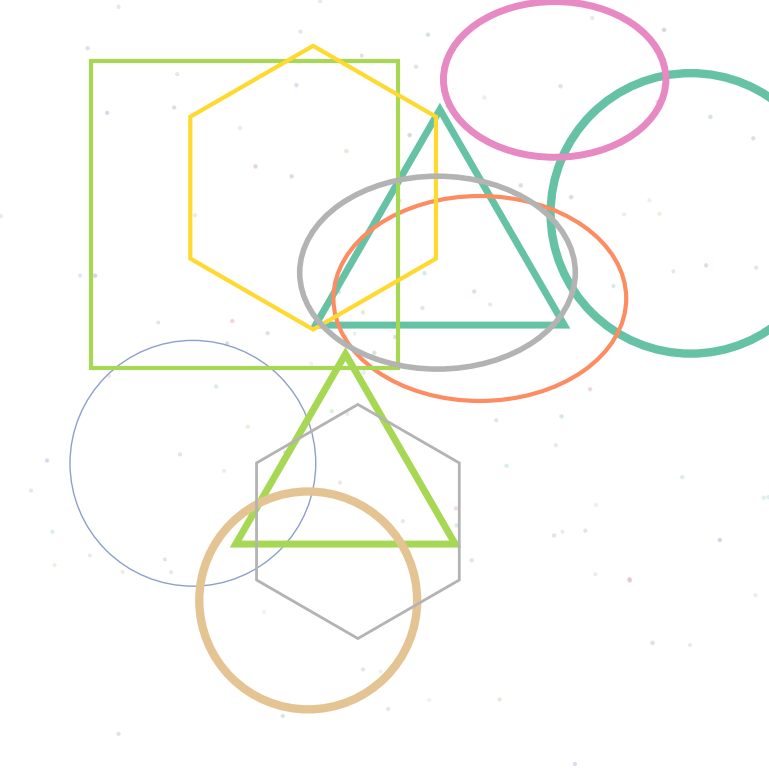[{"shape": "circle", "thickness": 3, "radius": 0.91, "center": [0.897, 0.723]}, {"shape": "triangle", "thickness": 2.5, "radius": 0.93, "center": [0.571, 0.671]}, {"shape": "oval", "thickness": 1.5, "radius": 0.95, "center": [0.623, 0.612]}, {"shape": "circle", "thickness": 0.5, "radius": 0.8, "center": [0.25, 0.398]}, {"shape": "oval", "thickness": 2.5, "radius": 0.72, "center": [0.72, 0.897]}, {"shape": "triangle", "thickness": 2.5, "radius": 0.82, "center": [0.449, 0.376]}, {"shape": "square", "thickness": 1.5, "radius": 1.0, "center": [0.317, 0.721]}, {"shape": "hexagon", "thickness": 1.5, "radius": 0.92, "center": [0.407, 0.756]}, {"shape": "circle", "thickness": 3, "radius": 0.71, "center": [0.4, 0.22]}, {"shape": "hexagon", "thickness": 1, "radius": 0.76, "center": [0.465, 0.323]}, {"shape": "oval", "thickness": 2, "radius": 0.89, "center": [0.568, 0.646]}]